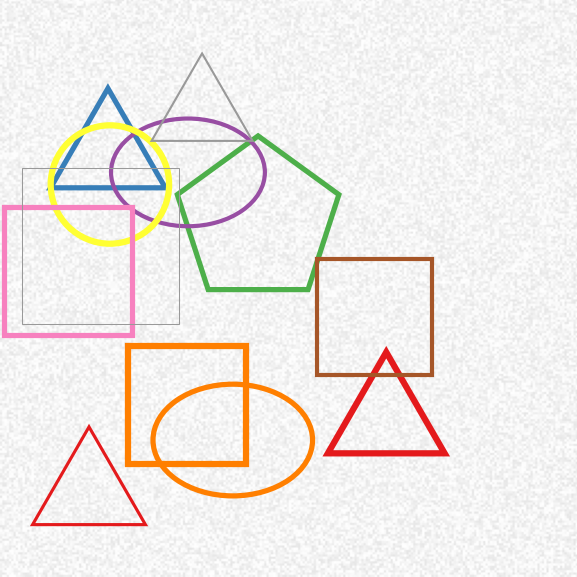[{"shape": "triangle", "thickness": 1.5, "radius": 0.56, "center": [0.154, 0.147]}, {"shape": "triangle", "thickness": 3, "radius": 0.58, "center": [0.669, 0.273]}, {"shape": "triangle", "thickness": 2.5, "radius": 0.57, "center": [0.187, 0.731]}, {"shape": "pentagon", "thickness": 2.5, "radius": 0.74, "center": [0.447, 0.617]}, {"shape": "oval", "thickness": 2, "radius": 0.67, "center": [0.325, 0.701]}, {"shape": "square", "thickness": 3, "radius": 0.51, "center": [0.324, 0.297]}, {"shape": "oval", "thickness": 2.5, "radius": 0.69, "center": [0.403, 0.237]}, {"shape": "circle", "thickness": 3, "radius": 0.51, "center": [0.19, 0.68]}, {"shape": "square", "thickness": 2, "radius": 0.5, "center": [0.648, 0.45]}, {"shape": "square", "thickness": 2.5, "radius": 0.56, "center": [0.118, 0.53]}, {"shape": "triangle", "thickness": 1, "radius": 0.5, "center": [0.35, 0.806]}, {"shape": "square", "thickness": 0.5, "radius": 0.68, "center": [0.174, 0.574]}]